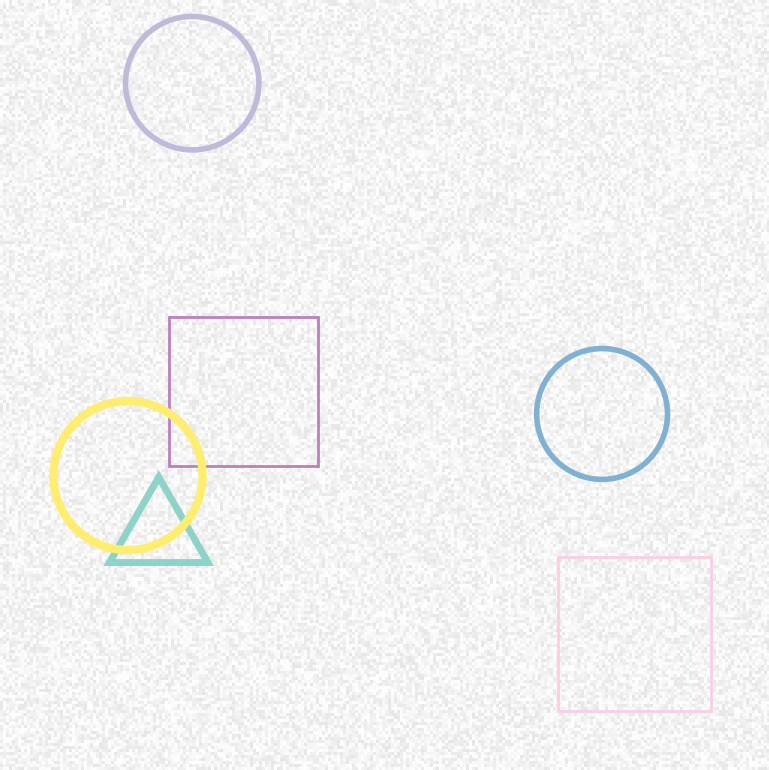[{"shape": "triangle", "thickness": 2.5, "radius": 0.37, "center": [0.206, 0.306]}, {"shape": "circle", "thickness": 2, "radius": 0.43, "center": [0.25, 0.892]}, {"shape": "circle", "thickness": 2, "radius": 0.42, "center": [0.782, 0.462]}, {"shape": "square", "thickness": 1, "radius": 0.5, "center": [0.824, 0.177]}, {"shape": "square", "thickness": 1, "radius": 0.48, "center": [0.316, 0.492]}, {"shape": "circle", "thickness": 3, "radius": 0.48, "center": [0.166, 0.382]}]